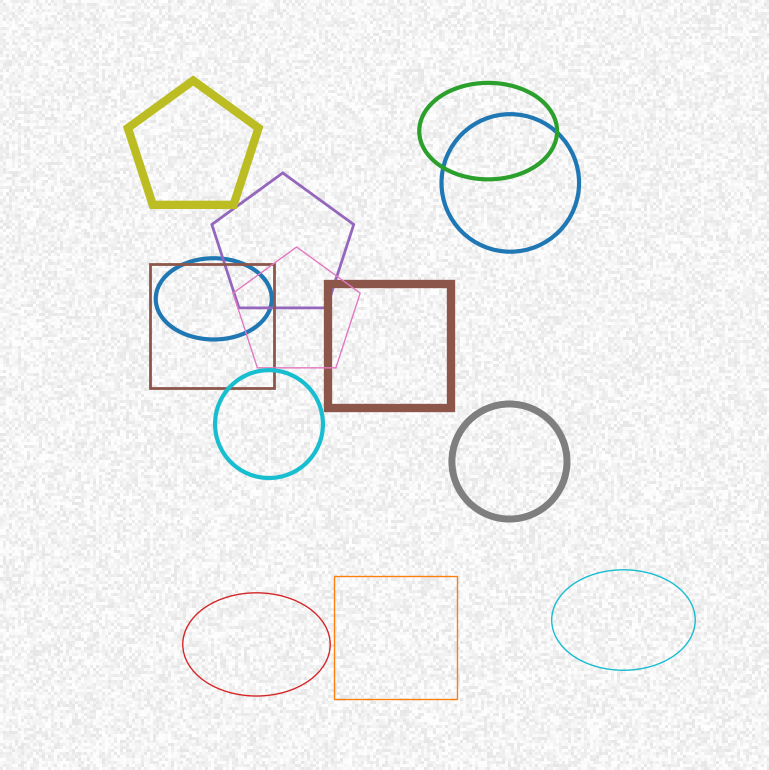[{"shape": "oval", "thickness": 1.5, "radius": 0.38, "center": [0.278, 0.612]}, {"shape": "circle", "thickness": 1.5, "radius": 0.45, "center": [0.663, 0.762]}, {"shape": "square", "thickness": 0.5, "radius": 0.4, "center": [0.513, 0.172]}, {"shape": "oval", "thickness": 1.5, "radius": 0.45, "center": [0.634, 0.83]}, {"shape": "oval", "thickness": 0.5, "radius": 0.48, "center": [0.333, 0.163]}, {"shape": "pentagon", "thickness": 1, "radius": 0.48, "center": [0.367, 0.679]}, {"shape": "square", "thickness": 3, "radius": 0.4, "center": [0.506, 0.551]}, {"shape": "square", "thickness": 1, "radius": 0.4, "center": [0.275, 0.577]}, {"shape": "pentagon", "thickness": 0.5, "radius": 0.43, "center": [0.385, 0.592]}, {"shape": "circle", "thickness": 2.5, "radius": 0.37, "center": [0.662, 0.401]}, {"shape": "pentagon", "thickness": 3, "radius": 0.45, "center": [0.251, 0.806]}, {"shape": "oval", "thickness": 0.5, "radius": 0.47, "center": [0.81, 0.195]}, {"shape": "circle", "thickness": 1.5, "radius": 0.35, "center": [0.349, 0.449]}]